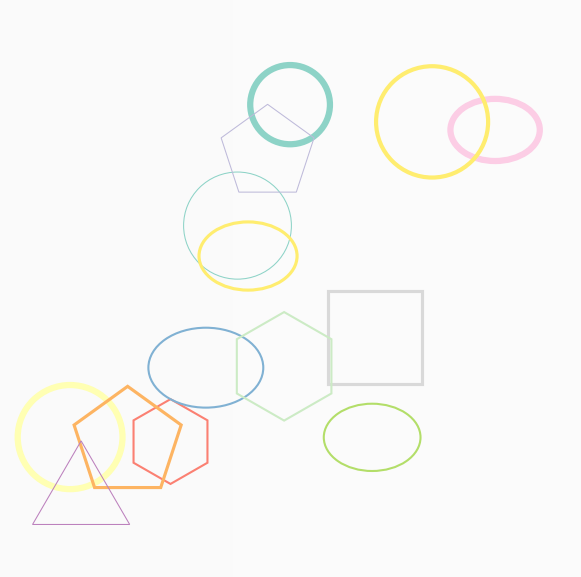[{"shape": "circle", "thickness": 0.5, "radius": 0.46, "center": [0.409, 0.608]}, {"shape": "circle", "thickness": 3, "radius": 0.34, "center": [0.499, 0.818]}, {"shape": "circle", "thickness": 3, "radius": 0.45, "center": [0.121, 0.242]}, {"shape": "pentagon", "thickness": 0.5, "radius": 0.42, "center": [0.46, 0.734]}, {"shape": "hexagon", "thickness": 1, "radius": 0.37, "center": [0.293, 0.235]}, {"shape": "oval", "thickness": 1, "radius": 0.49, "center": [0.354, 0.362]}, {"shape": "pentagon", "thickness": 1.5, "radius": 0.48, "center": [0.22, 0.233]}, {"shape": "oval", "thickness": 1, "radius": 0.42, "center": [0.64, 0.242]}, {"shape": "oval", "thickness": 3, "radius": 0.38, "center": [0.852, 0.774]}, {"shape": "square", "thickness": 1.5, "radius": 0.4, "center": [0.645, 0.415]}, {"shape": "triangle", "thickness": 0.5, "radius": 0.48, "center": [0.14, 0.139]}, {"shape": "hexagon", "thickness": 1, "radius": 0.47, "center": [0.489, 0.365]}, {"shape": "oval", "thickness": 1.5, "radius": 0.42, "center": [0.427, 0.556]}, {"shape": "circle", "thickness": 2, "radius": 0.48, "center": [0.743, 0.788]}]